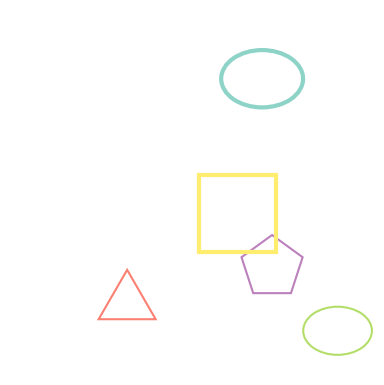[{"shape": "oval", "thickness": 3, "radius": 0.53, "center": [0.681, 0.795]}, {"shape": "triangle", "thickness": 1.5, "radius": 0.43, "center": [0.33, 0.214]}, {"shape": "oval", "thickness": 1.5, "radius": 0.45, "center": [0.877, 0.141]}, {"shape": "pentagon", "thickness": 1.5, "radius": 0.42, "center": [0.707, 0.306]}, {"shape": "square", "thickness": 3, "radius": 0.5, "center": [0.617, 0.446]}]